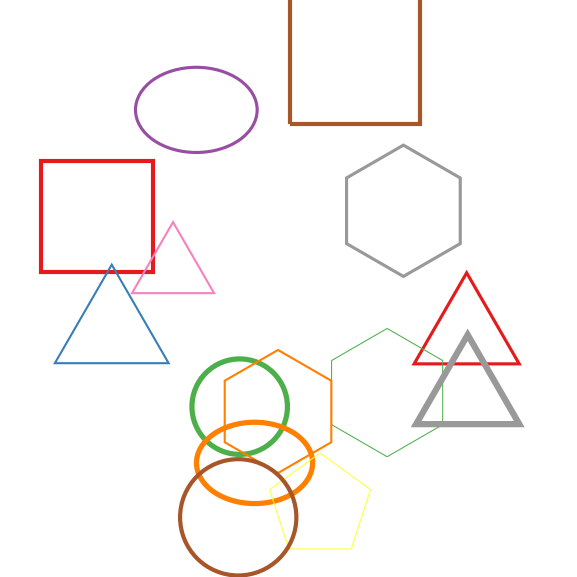[{"shape": "triangle", "thickness": 1.5, "radius": 0.53, "center": [0.808, 0.422]}, {"shape": "square", "thickness": 2, "radius": 0.48, "center": [0.168, 0.624]}, {"shape": "triangle", "thickness": 1, "radius": 0.57, "center": [0.194, 0.427]}, {"shape": "circle", "thickness": 2.5, "radius": 0.41, "center": [0.415, 0.295]}, {"shape": "hexagon", "thickness": 0.5, "radius": 0.56, "center": [0.67, 0.319]}, {"shape": "oval", "thickness": 1.5, "radius": 0.53, "center": [0.34, 0.809]}, {"shape": "oval", "thickness": 2.5, "radius": 0.5, "center": [0.441, 0.198]}, {"shape": "hexagon", "thickness": 1, "radius": 0.53, "center": [0.481, 0.287]}, {"shape": "pentagon", "thickness": 0.5, "radius": 0.46, "center": [0.554, 0.123]}, {"shape": "square", "thickness": 2, "radius": 0.56, "center": [0.615, 0.897]}, {"shape": "circle", "thickness": 2, "radius": 0.5, "center": [0.412, 0.103]}, {"shape": "triangle", "thickness": 1, "radius": 0.41, "center": [0.3, 0.533]}, {"shape": "hexagon", "thickness": 1.5, "radius": 0.57, "center": [0.699, 0.634]}, {"shape": "triangle", "thickness": 3, "radius": 0.52, "center": [0.81, 0.316]}]